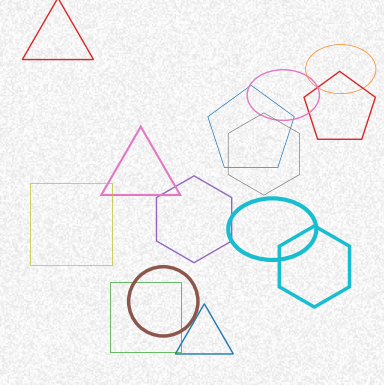[{"shape": "pentagon", "thickness": 0.5, "radius": 0.59, "center": [0.652, 0.66]}, {"shape": "triangle", "thickness": 1, "radius": 0.43, "center": [0.531, 0.124]}, {"shape": "oval", "thickness": 0.5, "radius": 0.46, "center": [0.885, 0.82]}, {"shape": "square", "thickness": 0.5, "radius": 0.46, "center": [0.378, 0.177]}, {"shape": "triangle", "thickness": 1, "radius": 0.53, "center": [0.15, 0.899]}, {"shape": "pentagon", "thickness": 1, "radius": 0.49, "center": [0.882, 0.717]}, {"shape": "hexagon", "thickness": 1, "radius": 0.56, "center": [0.504, 0.43]}, {"shape": "circle", "thickness": 2.5, "radius": 0.45, "center": [0.424, 0.217]}, {"shape": "oval", "thickness": 1, "radius": 0.47, "center": [0.736, 0.753]}, {"shape": "triangle", "thickness": 1.5, "radius": 0.59, "center": [0.366, 0.553]}, {"shape": "hexagon", "thickness": 0.5, "radius": 0.53, "center": [0.685, 0.6]}, {"shape": "square", "thickness": 0.5, "radius": 0.53, "center": [0.185, 0.418]}, {"shape": "hexagon", "thickness": 2.5, "radius": 0.53, "center": [0.817, 0.308]}, {"shape": "oval", "thickness": 3, "radius": 0.57, "center": [0.707, 0.405]}]